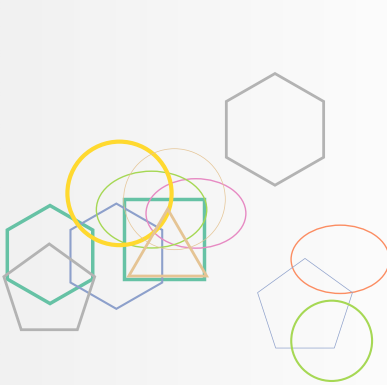[{"shape": "hexagon", "thickness": 2.5, "radius": 0.64, "center": [0.129, 0.339]}, {"shape": "square", "thickness": 2.5, "radius": 0.52, "center": [0.424, 0.379]}, {"shape": "oval", "thickness": 1, "radius": 0.63, "center": [0.878, 0.326]}, {"shape": "pentagon", "thickness": 0.5, "radius": 0.64, "center": [0.787, 0.2]}, {"shape": "hexagon", "thickness": 1.5, "radius": 0.68, "center": [0.3, 0.335]}, {"shape": "oval", "thickness": 1, "radius": 0.64, "center": [0.506, 0.446]}, {"shape": "oval", "thickness": 1, "radius": 0.71, "center": [0.391, 0.456]}, {"shape": "circle", "thickness": 1.5, "radius": 0.52, "center": [0.856, 0.115]}, {"shape": "circle", "thickness": 3, "radius": 0.67, "center": [0.308, 0.498]}, {"shape": "triangle", "thickness": 2, "radius": 0.58, "center": [0.433, 0.341]}, {"shape": "circle", "thickness": 0.5, "radius": 0.66, "center": [0.45, 0.483]}, {"shape": "hexagon", "thickness": 2, "radius": 0.72, "center": [0.71, 0.664]}, {"shape": "pentagon", "thickness": 2, "radius": 0.62, "center": [0.127, 0.243]}]